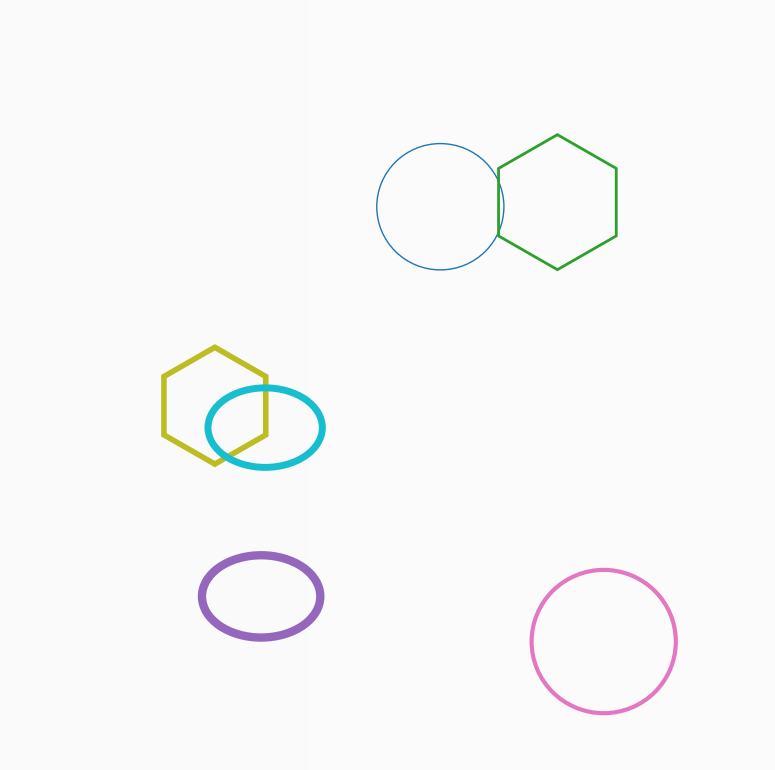[{"shape": "circle", "thickness": 0.5, "radius": 0.41, "center": [0.568, 0.732]}, {"shape": "hexagon", "thickness": 1, "radius": 0.44, "center": [0.719, 0.737]}, {"shape": "oval", "thickness": 3, "radius": 0.38, "center": [0.337, 0.225]}, {"shape": "circle", "thickness": 1.5, "radius": 0.47, "center": [0.779, 0.167]}, {"shape": "hexagon", "thickness": 2, "radius": 0.38, "center": [0.277, 0.473]}, {"shape": "oval", "thickness": 2.5, "radius": 0.37, "center": [0.342, 0.445]}]